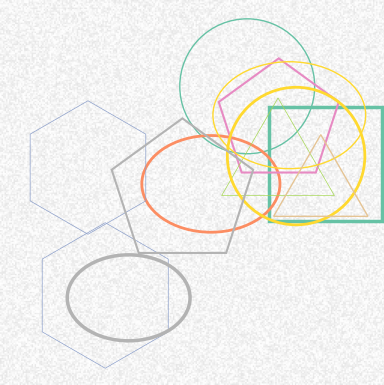[{"shape": "circle", "thickness": 1, "radius": 0.88, "center": [0.642, 0.776]}, {"shape": "square", "thickness": 2.5, "radius": 0.74, "center": [0.846, 0.574]}, {"shape": "oval", "thickness": 2, "radius": 0.9, "center": [0.548, 0.522]}, {"shape": "hexagon", "thickness": 0.5, "radius": 0.95, "center": [0.273, 0.233]}, {"shape": "hexagon", "thickness": 0.5, "radius": 0.87, "center": [0.228, 0.565]}, {"shape": "pentagon", "thickness": 1.5, "radius": 0.82, "center": [0.724, 0.684]}, {"shape": "triangle", "thickness": 0.5, "radius": 0.85, "center": [0.722, 0.577]}, {"shape": "circle", "thickness": 2, "radius": 0.89, "center": [0.769, 0.595]}, {"shape": "oval", "thickness": 1, "radius": 0.99, "center": [0.751, 0.701]}, {"shape": "triangle", "thickness": 1, "radius": 0.71, "center": [0.833, 0.509]}, {"shape": "oval", "thickness": 2.5, "radius": 0.8, "center": [0.334, 0.226]}, {"shape": "pentagon", "thickness": 1.5, "radius": 0.97, "center": [0.474, 0.499]}]